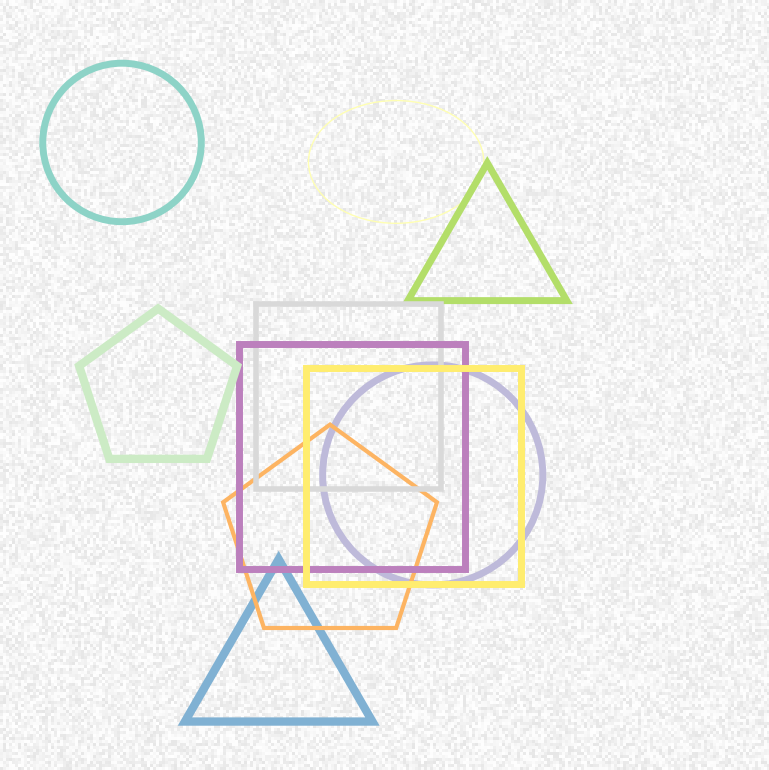[{"shape": "circle", "thickness": 2.5, "radius": 0.51, "center": [0.158, 0.815]}, {"shape": "oval", "thickness": 0.5, "radius": 0.57, "center": [0.514, 0.79]}, {"shape": "circle", "thickness": 2.5, "radius": 0.71, "center": [0.562, 0.383]}, {"shape": "triangle", "thickness": 3, "radius": 0.7, "center": [0.362, 0.133]}, {"shape": "pentagon", "thickness": 1.5, "radius": 0.73, "center": [0.429, 0.303]}, {"shape": "triangle", "thickness": 2.5, "radius": 0.6, "center": [0.633, 0.669]}, {"shape": "square", "thickness": 2, "radius": 0.6, "center": [0.453, 0.485]}, {"shape": "square", "thickness": 2.5, "radius": 0.73, "center": [0.457, 0.407]}, {"shape": "pentagon", "thickness": 3, "radius": 0.54, "center": [0.205, 0.491]}, {"shape": "square", "thickness": 2.5, "radius": 0.7, "center": [0.537, 0.382]}]